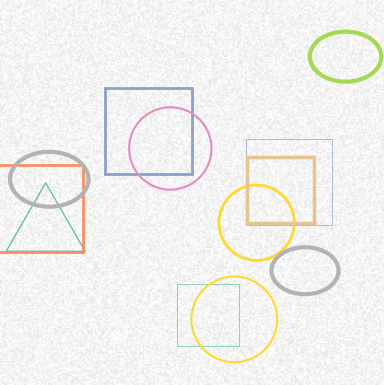[{"shape": "square", "thickness": 0.5, "radius": 0.4, "center": [0.54, 0.182]}, {"shape": "triangle", "thickness": 1, "radius": 0.59, "center": [0.119, 0.407]}, {"shape": "square", "thickness": 2, "radius": 0.57, "center": [0.102, 0.458]}, {"shape": "square", "thickness": 2, "radius": 0.56, "center": [0.386, 0.66]}, {"shape": "square", "thickness": 0.5, "radius": 0.55, "center": [0.751, 0.527]}, {"shape": "circle", "thickness": 1.5, "radius": 0.53, "center": [0.442, 0.614]}, {"shape": "oval", "thickness": 3, "radius": 0.46, "center": [0.898, 0.853]}, {"shape": "circle", "thickness": 2, "radius": 0.49, "center": [0.667, 0.421]}, {"shape": "circle", "thickness": 1.5, "radius": 0.56, "center": [0.609, 0.17]}, {"shape": "square", "thickness": 2.5, "radius": 0.43, "center": [0.729, 0.506]}, {"shape": "oval", "thickness": 3, "radius": 0.44, "center": [0.792, 0.297]}, {"shape": "oval", "thickness": 3, "radius": 0.51, "center": [0.128, 0.534]}]